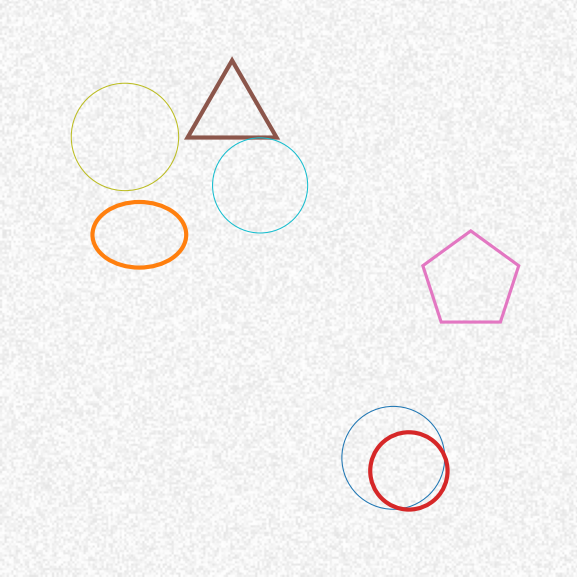[{"shape": "circle", "thickness": 0.5, "radius": 0.45, "center": [0.681, 0.206]}, {"shape": "oval", "thickness": 2, "radius": 0.41, "center": [0.241, 0.593]}, {"shape": "circle", "thickness": 2, "radius": 0.33, "center": [0.708, 0.184]}, {"shape": "triangle", "thickness": 2, "radius": 0.44, "center": [0.402, 0.805]}, {"shape": "pentagon", "thickness": 1.5, "radius": 0.44, "center": [0.815, 0.512]}, {"shape": "circle", "thickness": 0.5, "radius": 0.46, "center": [0.216, 0.762]}, {"shape": "circle", "thickness": 0.5, "radius": 0.41, "center": [0.45, 0.678]}]